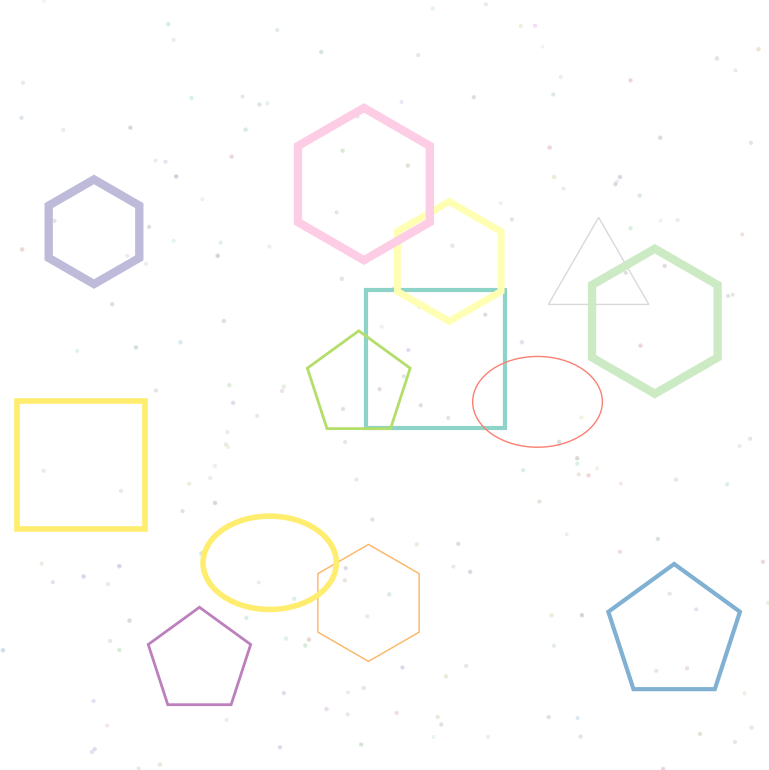[{"shape": "square", "thickness": 1.5, "radius": 0.45, "center": [0.566, 0.533]}, {"shape": "hexagon", "thickness": 2.5, "radius": 0.39, "center": [0.583, 0.66]}, {"shape": "hexagon", "thickness": 3, "radius": 0.34, "center": [0.122, 0.699]}, {"shape": "oval", "thickness": 0.5, "radius": 0.42, "center": [0.698, 0.478]}, {"shape": "pentagon", "thickness": 1.5, "radius": 0.45, "center": [0.876, 0.178]}, {"shape": "hexagon", "thickness": 0.5, "radius": 0.38, "center": [0.479, 0.217]}, {"shape": "pentagon", "thickness": 1, "radius": 0.35, "center": [0.466, 0.5]}, {"shape": "hexagon", "thickness": 3, "radius": 0.49, "center": [0.473, 0.761]}, {"shape": "triangle", "thickness": 0.5, "radius": 0.38, "center": [0.777, 0.642]}, {"shape": "pentagon", "thickness": 1, "radius": 0.35, "center": [0.259, 0.141]}, {"shape": "hexagon", "thickness": 3, "radius": 0.47, "center": [0.85, 0.583]}, {"shape": "square", "thickness": 2, "radius": 0.42, "center": [0.105, 0.396]}, {"shape": "oval", "thickness": 2, "radius": 0.43, "center": [0.35, 0.269]}]